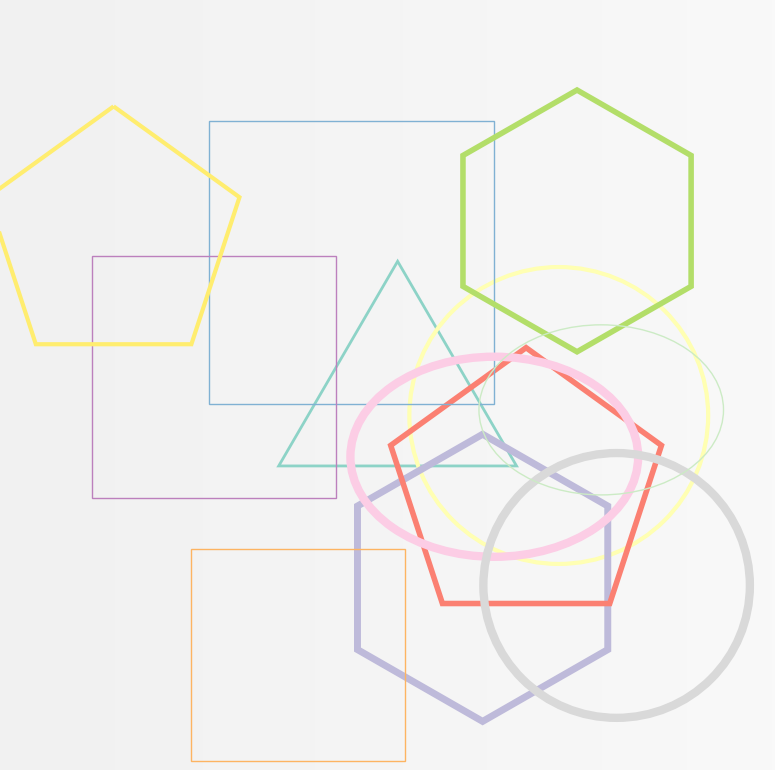[{"shape": "triangle", "thickness": 1, "radius": 0.89, "center": [0.513, 0.483]}, {"shape": "circle", "thickness": 1.5, "radius": 0.96, "center": [0.721, 0.46]}, {"shape": "hexagon", "thickness": 2.5, "radius": 0.93, "center": [0.623, 0.25]}, {"shape": "pentagon", "thickness": 2, "radius": 0.92, "center": [0.679, 0.365]}, {"shape": "square", "thickness": 0.5, "radius": 0.92, "center": [0.454, 0.659]}, {"shape": "square", "thickness": 0.5, "radius": 0.69, "center": [0.384, 0.149]}, {"shape": "hexagon", "thickness": 2, "radius": 0.85, "center": [0.745, 0.713]}, {"shape": "oval", "thickness": 3, "radius": 0.93, "center": [0.638, 0.407]}, {"shape": "circle", "thickness": 3, "radius": 0.86, "center": [0.796, 0.24]}, {"shape": "square", "thickness": 0.5, "radius": 0.79, "center": [0.276, 0.51]}, {"shape": "oval", "thickness": 0.5, "radius": 0.79, "center": [0.776, 0.468]}, {"shape": "pentagon", "thickness": 1.5, "radius": 0.85, "center": [0.147, 0.691]}]